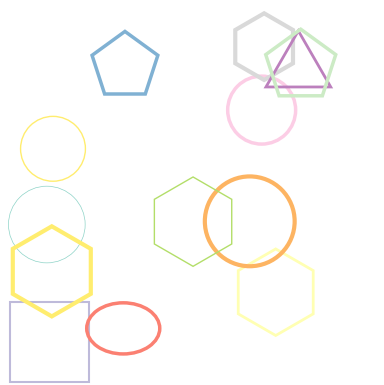[{"shape": "circle", "thickness": 0.5, "radius": 0.5, "center": [0.122, 0.417]}, {"shape": "hexagon", "thickness": 2, "radius": 0.56, "center": [0.716, 0.241]}, {"shape": "square", "thickness": 1.5, "radius": 0.52, "center": [0.129, 0.112]}, {"shape": "oval", "thickness": 2.5, "radius": 0.47, "center": [0.32, 0.147]}, {"shape": "pentagon", "thickness": 2.5, "radius": 0.45, "center": [0.325, 0.829]}, {"shape": "circle", "thickness": 3, "radius": 0.58, "center": [0.649, 0.425]}, {"shape": "hexagon", "thickness": 1, "radius": 0.58, "center": [0.501, 0.424]}, {"shape": "circle", "thickness": 2.5, "radius": 0.44, "center": [0.68, 0.714]}, {"shape": "hexagon", "thickness": 3, "radius": 0.43, "center": [0.686, 0.879]}, {"shape": "triangle", "thickness": 2, "radius": 0.49, "center": [0.775, 0.823]}, {"shape": "pentagon", "thickness": 2.5, "radius": 0.48, "center": [0.781, 0.829]}, {"shape": "hexagon", "thickness": 3, "radius": 0.58, "center": [0.135, 0.295]}, {"shape": "circle", "thickness": 1, "radius": 0.42, "center": [0.138, 0.614]}]